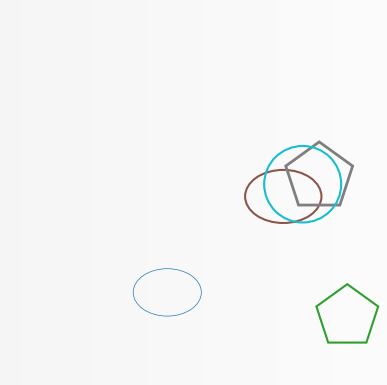[{"shape": "oval", "thickness": 0.5, "radius": 0.44, "center": [0.432, 0.241]}, {"shape": "pentagon", "thickness": 1.5, "radius": 0.42, "center": [0.896, 0.178]}, {"shape": "oval", "thickness": 1.5, "radius": 0.49, "center": [0.731, 0.49]}, {"shape": "pentagon", "thickness": 2, "radius": 0.45, "center": [0.824, 0.541]}, {"shape": "circle", "thickness": 1.5, "radius": 0.5, "center": [0.781, 0.521]}]